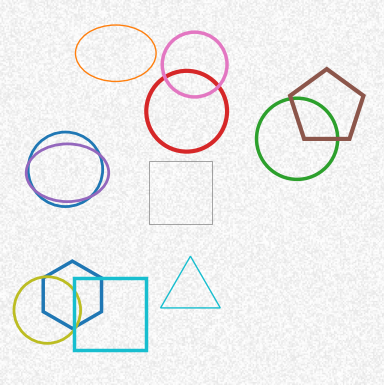[{"shape": "hexagon", "thickness": 2.5, "radius": 0.44, "center": [0.188, 0.234]}, {"shape": "circle", "thickness": 2, "radius": 0.48, "center": [0.17, 0.56]}, {"shape": "oval", "thickness": 1, "radius": 0.52, "center": [0.301, 0.862]}, {"shape": "circle", "thickness": 2.5, "radius": 0.53, "center": [0.772, 0.639]}, {"shape": "circle", "thickness": 3, "radius": 0.52, "center": [0.485, 0.711]}, {"shape": "oval", "thickness": 2, "radius": 0.54, "center": [0.175, 0.551]}, {"shape": "pentagon", "thickness": 3, "radius": 0.5, "center": [0.849, 0.72]}, {"shape": "circle", "thickness": 2.5, "radius": 0.42, "center": [0.506, 0.832]}, {"shape": "square", "thickness": 0.5, "radius": 0.41, "center": [0.468, 0.501]}, {"shape": "circle", "thickness": 2, "radius": 0.43, "center": [0.123, 0.195]}, {"shape": "square", "thickness": 2.5, "radius": 0.47, "center": [0.285, 0.185]}, {"shape": "triangle", "thickness": 1, "radius": 0.45, "center": [0.495, 0.245]}]